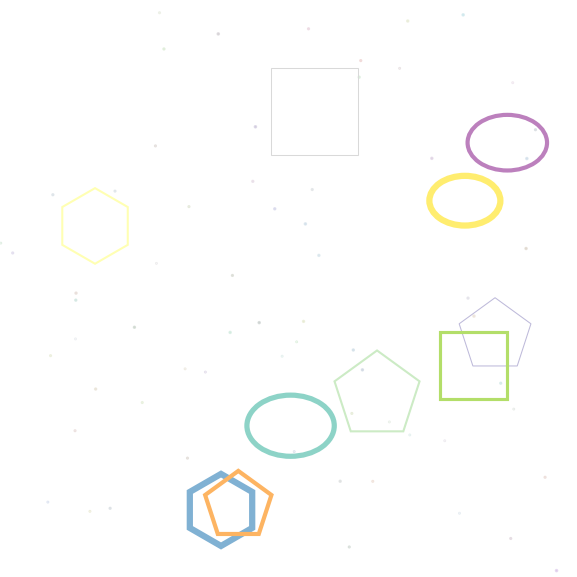[{"shape": "oval", "thickness": 2.5, "radius": 0.38, "center": [0.503, 0.262]}, {"shape": "hexagon", "thickness": 1, "radius": 0.33, "center": [0.165, 0.608]}, {"shape": "pentagon", "thickness": 0.5, "radius": 0.33, "center": [0.857, 0.418]}, {"shape": "hexagon", "thickness": 3, "radius": 0.31, "center": [0.383, 0.116]}, {"shape": "pentagon", "thickness": 2, "radius": 0.3, "center": [0.413, 0.123]}, {"shape": "square", "thickness": 1.5, "radius": 0.29, "center": [0.82, 0.366]}, {"shape": "square", "thickness": 0.5, "radius": 0.38, "center": [0.544, 0.806]}, {"shape": "oval", "thickness": 2, "radius": 0.34, "center": [0.878, 0.752]}, {"shape": "pentagon", "thickness": 1, "radius": 0.39, "center": [0.653, 0.315]}, {"shape": "oval", "thickness": 3, "radius": 0.31, "center": [0.805, 0.652]}]